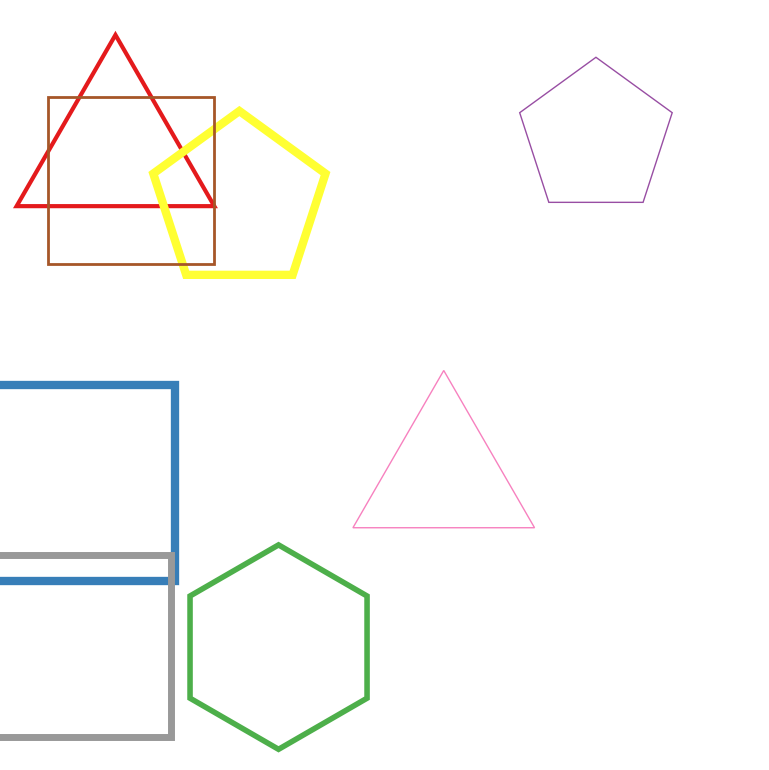[{"shape": "triangle", "thickness": 1.5, "radius": 0.74, "center": [0.15, 0.806]}, {"shape": "square", "thickness": 3, "radius": 0.64, "center": [0.1, 0.373]}, {"shape": "hexagon", "thickness": 2, "radius": 0.66, "center": [0.362, 0.16]}, {"shape": "pentagon", "thickness": 0.5, "radius": 0.52, "center": [0.774, 0.821]}, {"shape": "pentagon", "thickness": 3, "radius": 0.59, "center": [0.311, 0.738]}, {"shape": "square", "thickness": 1, "radius": 0.54, "center": [0.17, 0.766]}, {"shape": "triangle", "thickness": 0.5, "radius": 0.68, "center": [0.576, 0.383]}, {"shape": "square", "thickness": 2.5, "radius": 0.59, "center": [0.104, 0.161]}]